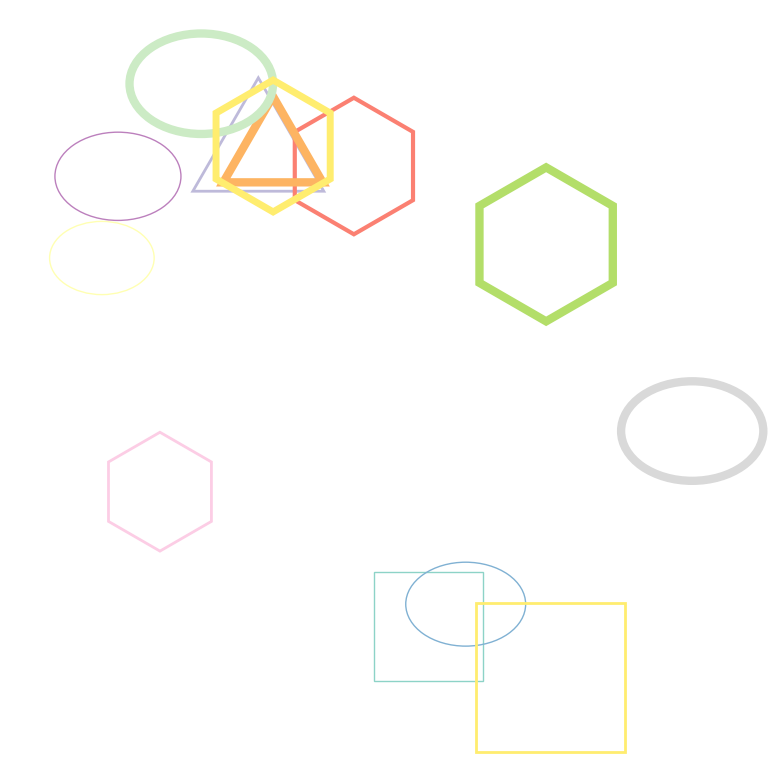[{"shape": "square", "thickness": 0.5, "radius": 0.35, "center": [0.557, 0.186]}, {"shape": "oval", "thickness": 0.5, "radius": 0.34, "center": [0.132, 0.665]}, {"shape": "triangle", "thickness": 1, "radius": 0.49, "center": [0.335, 0.801]}, {"shape": "hexagon", "thickness": 1.5, "radius": 0.44, "center": [0.46, 0.784]}, {"shape": "oval", "thickness": 0.5, "radius": 0.39, "center": [0.605, 0.215]}, {"shape": "triangle", "thickness": 3, "radius": 0.37, "center": [0.354, 0.8]}, {"shape": "hexagon", "thickness": 3, "radius": 0.5, "center": [0.709, 0.683]}, {"shape": "hexagon", "thickness": 1, "radius": 0.39, "center": [0.208, 0.361]}, {"shape": "oval", "thickness": 3, "radius": 0.46, "center": [0.899, 0.44]}, {"shape": "oval", "thickness": 0.5, "radius": 0.41, "center": [0.153, 0.771]}, {"shape": "oval", "thickness": 3, "radius": 0.47, "center": [0.261, 0.891]}, {"shape": "square", "thickness": 1, "radius": 0.48, "center": [0.715, 0.12]}, {"shape": "hexagon", "thickness": 2.5, "radius": 0.43, "center": [0.355, 0.81]}]